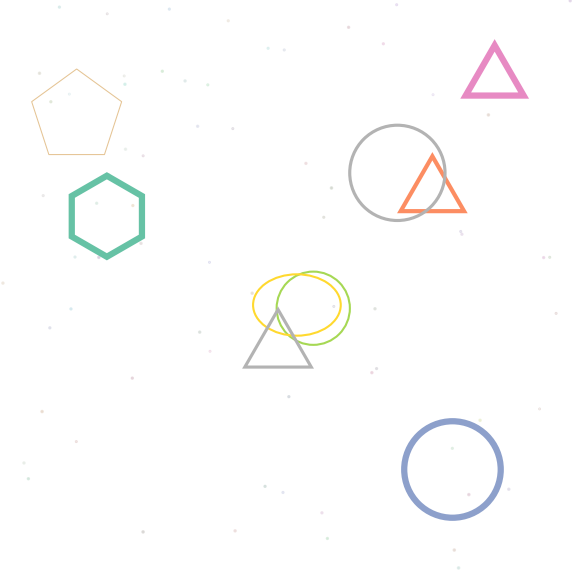[{"shape": "hexagon", "thickness": 3, "radius": 0.35, "center": [0.185, 0.625]}, {"shape": "triangle", "thickness": 2, "radius": 0.32, "center": [0.749, 0.665]}, {"shape": "circle", "thickness": 3, "radius": 0.42, "center": [0.784, 0.186]}, {"shape": "triangle", "thickness": 3, "radius": 0.29, "center": [0.857, 0.863]}, {"shape": "circle", "thickness": 1, "radius": 0.32, "center": [0.542, 0.465]}, {"shape": "oval", "thickness": 1, "radius": 0.38, "center": [0.514, 0.471]}, {"shape": "pentagon", "thickness": 0.5, "radius": 0.41, "center": [0.133, 0.798]}, {"shape": "triangle", "thickness": 1.5, "radius": 0.33, "center": [0.481, 0.397]}, {"shape": "circle", "thickness": 1.5, "radius": 0.41, "center": [0.688, 0.7]}]